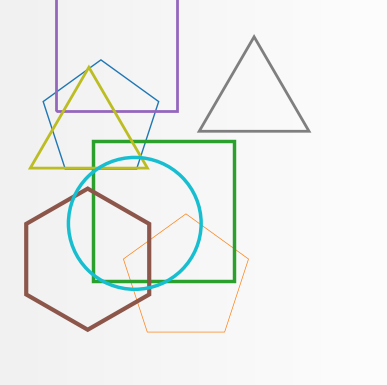[{"shape": "pentagon", "thickness": 1, "radius": 0.78, "center": [0.26, 0.688]}, {"shape": "pentagon", "thickness": 0.5, "radius": 0.85, "center": [0.48, 0.275]}, {"shape": "square", "thickness": 2.5, "radius": 0.91, "center": [0.423, 0.452]}, {"shape": "square", "thickness": 2, "radius": 0.78, "center": [0.3, 0.869]}, {"shape": "hexagon", "thickness": 3, "radius": 0.92, "center": [0.226, 0.327]}, {"shape": "triangle", "thickness": 2, "radius": 0.82, "center": [0.656, 0.741]}, {"shape": "triangle", "thickness": 2, "radius": 0.87, "center": [0.229, 0.651]}, {"shape": "circle", "thickness": 2.5, "radius": 0.86, "center": [0.348, 0.42]}]